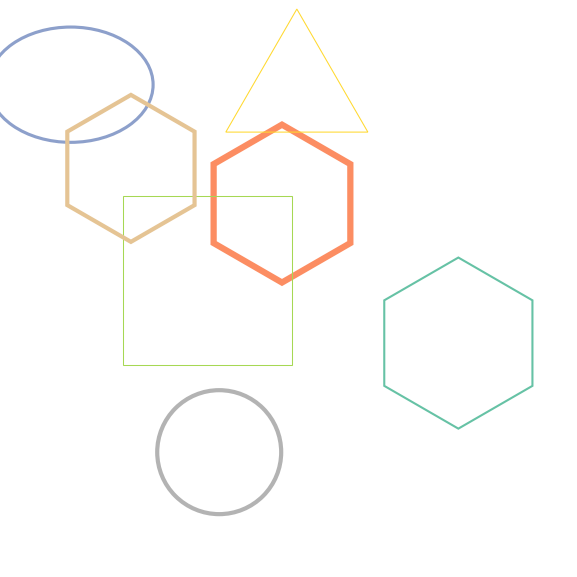[{"shape": "hexagon", "thickness": 1, "radius": 0.74, "center": [0.794, 0.405]}, {"shape": "hexagon", "thickness": 3, "radius": 0.68, "center": [0.488, 0.647]}, {"shape": "oval", "thickness": 1.5, "radius": 0.71, "center": [0.123, 0.852]}, {"shape": "square", "thickness": 0.5, "radius": 0.73, "center": [0.359, 0.513]}, {"shape": "triangle", "thickness": 0.5, "radius": 0.71, "center": [0.514, 0.841]}, {"shape": "hexagon", "thickness": 2, "radius": 0.64, "center": [0.227, 0.708]}, {"shape": "circle", "thickness": 2, "radius": 0.54, "center": [0.38, 0.216]}]